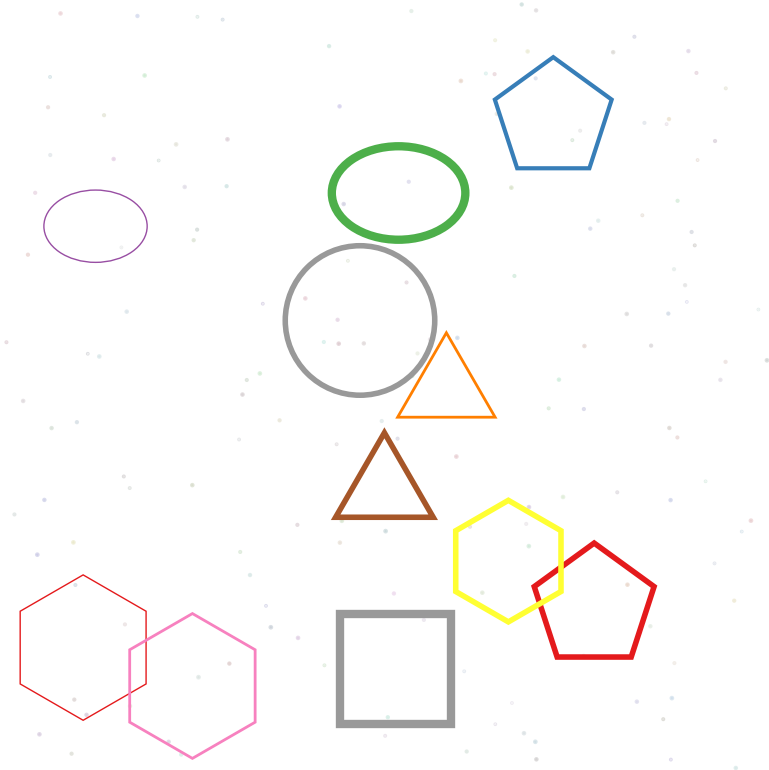[{"shape": "pentagon", "thickness": 2, "radius": 0.41, "center": [0.772, 0.213]}, {"shape": "hexagon", "thickness": 0.5, "radius": 0.47, "center": [0.108, 0.159]}, {"shape": "pentagon", "thickness": 1.5, "radius": 0.4, "center": [0.719, 0.846]}, {"shape": "oval", "thickness": 3, "radius": 0.43, "center": [0.518, 0.749]}, {"shape": "oval", "thickness": 0.5, "radius": 0.34, "center": [0.124, 0.706]}, {"shape": "triangle", "thickness": 1, "radius": 0.37, "center": [0.58, 0.495]}, {"shape": "hexagon", "thickness": 2, "radius": 0.39, "center": [0.66, 0.271]}, {"shape": "triangle", "thickness": 2, "radius": 0.37, "center": [0.499, 0.365]}, {"shape": "hexagon", "thickness": 1, "radius": 0.47, "center": [0.25, 0.109]}, {"shape": "circle", "thickness": 2, "radius": 0.49, "center": [0.468, 0.584]}, {"shape": "square", "thickness": 3, "radius": 0.36, "center": [0.513, 0.131]}]